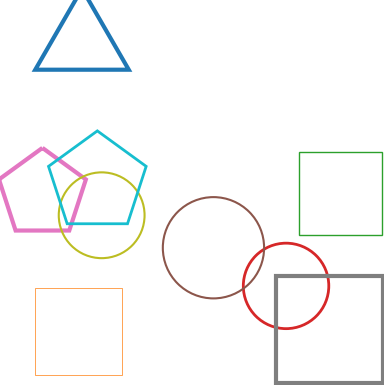[{"shape": "triangle", "thickness": 3, "radius": 0.7, "center": [0.213, 0.889]}, {"shape": "square", "thickness": 0.5, "radius": 0.57, "center": [0.205, 0.139]}, {"shape": "square", "thickness": 1, "radius": 0.53, "center": [0.884, 0.498]}, {"shape": "circle", "thickness": 2, "radius": 0.56, "center": [0.743, 0.257]}, {"shape": "circle", "thickness": 1.5, "radius": 0.66, "center": [0.554, 0.356]}, {"shape": "pentagon", "thickness": 3, "radius": 0.59, "center": [0.11, 0.497]}, {"shape": "square", "thickness": 3, "radius": 0.7, "center": [0.856, 0.144]}, {"shape": "circle", "thickness": 1.5, "radius": 0.56, "center": [0.264, 0.441]}, {"shape": "pentagon", "thickness": 2, "radius": 0.67, "center": [0.253, 0.527]}]